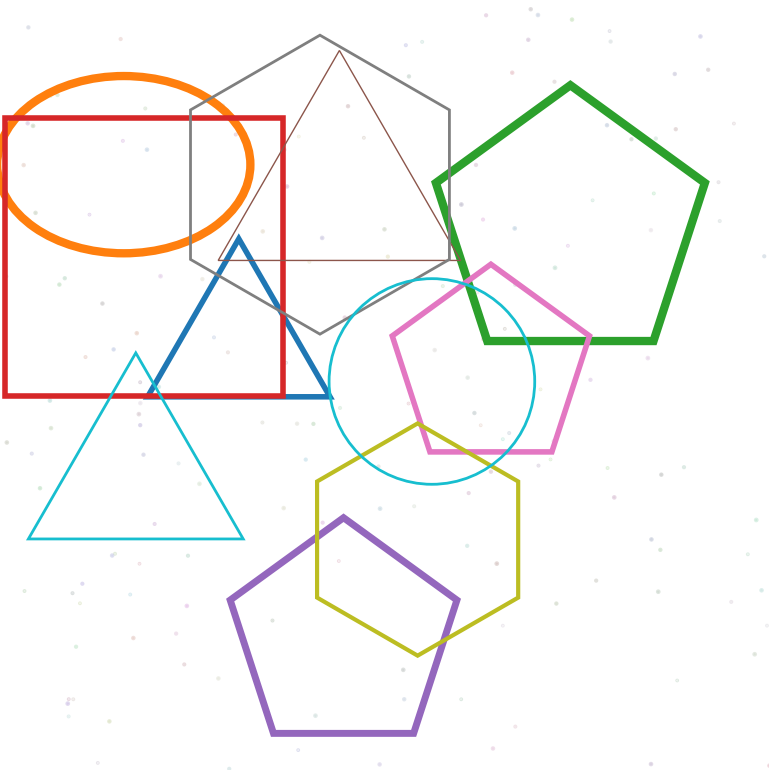[{"shape": "triangle", "thickness": 2, "radius": 0.68, "center": [0.31, 0.553]}, {"shape": "oval", "thickness": 3, "radius": 0.82, "center": [0.161, 0.786]}, {"shape": "pentagon", "thickness": 3, "radius": 0.92, "center": [0.741, 0.706]}, {"shape": "square", "thickness": 2, "radius": 0.9, "center": [0.187, 0.667]}, {"shape": "pentagon", "thickness": 2.5, "radius": 0.77, "center": [0.446, 0.173]}, {"shape": "triangle", "thickness": 0.5, "radius": 0.91, "center": [0.441, 0.753]}, {"shape": "pentagon", "thickness": 2, "radius": 0.67, "center": [0.638, 0.522]}, {"shape": "hexagon", "thickness": 1, "radius": 0.97, "center": [0.416, 0.76]}, {"shape": "hexagon", "thickness": 1.5, "radius": 0.75, "center": [0.542, 0.299]}, {"shape": "triangle", "thickness": 1, "radius": 0.81, "center": [0.176, 0.381]}, {"shape": "circle", "thickness": 1, "radius": 0.67, "center": [0.561, 0.505]}]